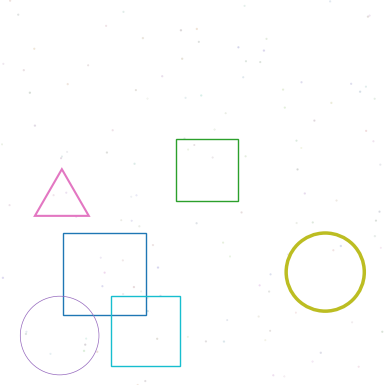[{"shape": "square", "thickness": 1, "radius": 0.54, "center": [0.271, 0.288]}, {"shape": "square", "thickness": 1, "radius": 0.4, "center": [0.538, 0.558]}, {"shape": "circle", "thickness": 0.5, "radius": 0.51, "center": [0.155, 0.128]}, {"shape": "triangle", "thickness": 1.5, "radius": 0.4, "center": [0.161, 0.48]}, {"shape": "circle", "thickness": 2.5, "radius": 0.51, "center": [0.845, 0.293]}, {"shape": "square", "thickness": 1, "radius": 0.45, "center": [0.378, 0.14]}]